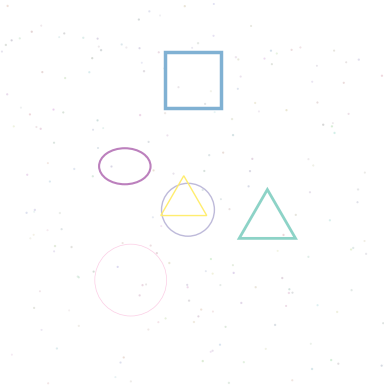[{"shape": "triangle", "thickness": 2, "radius": 0.42, "center": [0.694, 0.423]}, {"shape": "circle", "thickness": 1, "radius": 0.34, "center": [0.488, 0.455]}, {"shape": "square", "thickness": 2.5, "radius": 0.36, "center": [0.501, 0.792]}, {"shape": "circle", "thickness": 0.5, "radius": 0.47, "center": [0.34, 0.272]}, {"shape": "oval", "thickness": 1.5, "radius": 0.33, "center": [0.324, 0.568]}, {"shape": "triangle", "thickness": 1, "radius": 0.34, "center": [0.477, 0.475]}]